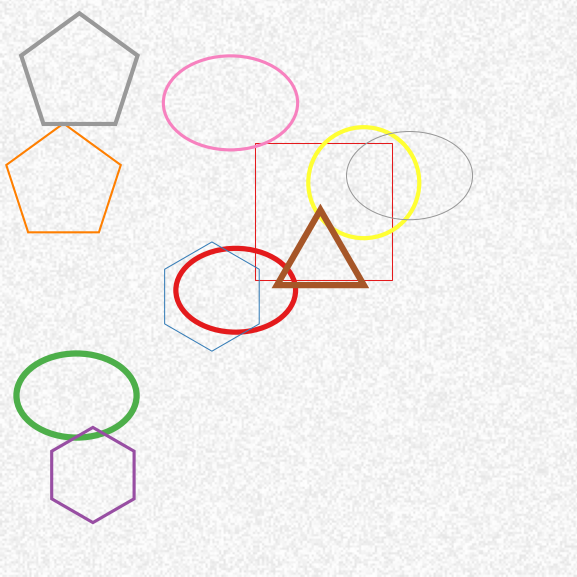[{"shape": "square", "thickness": 0.5, "radius": 0.59, "center": [0.56, 0.634]}, {"shape": "oval", "thickness": 2.5, "radius": 0.52, "center": [0.408, 0.497]}, {"shape": "hexagon", "thickness": 0.5, "radius": 0.47, "center": [0.367, 0.486]}, {"shape": "oval", "thickness": 3, "radius": 0.52, "center": [0.133, 0.314]}, {"shape": "hexagon", "thickness": 1.5, "radius": 0.41, "center": [0.161, 0.177]}, {"shape": "pentagon", "thickness": 1, "radius": 0.52, "center": [0.11, 0.681]}, {"shape": "circle", "thickness": 2, "radius": 0.48, "center": [0.63, 0.683]}, {"shape": "triangle", "thickness": 3, "radius": 0.43, "center": [0.555, 0.549]}, {"shape": "oval", "thickness": 1.5, "radius": 0.58, "center": [0.399, 0.821]}, {"shape": "oval", "thickness": 0.5, "radius": 0.55, "center": [0.709, 0.695]}, {"shape": "pentagon", "thickness": 2, "radius": 0.53, "center": [0.137, 0.87]}]